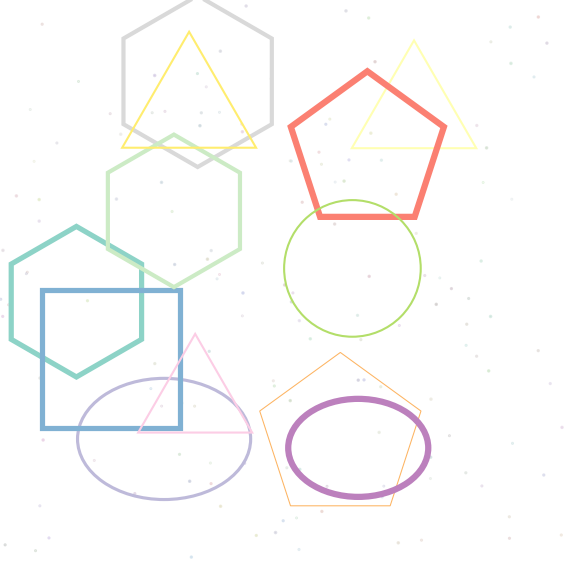[{"shape": "hexagon", "thickness": 2.5, "radius": 0.65, "center": [0.132, 0.477]}, {"shape": "triangle", "thickness": 1, "radius": 0.62, "center": [0.717, 0.805]}, {"shape": "oval", "thickness": 1.5, "radius": 0.75, "center": [0.284, 0.239]}, {"shape": "pentagon", "thickness": 3, "radius": 0.7, "center": [0.636, 0.736]}, {"shape": "square", "thickness": 2.5, "radius": 0.6, "center": [0.192, 0.377]}, {"shape": "pentagon", "thickness": 0.5, "radius": 0.73, "center": [0.589, 0.242]}, {"shape": "circle", "thickness": 1, "radius": 0.59, "center": [0.61, 0.534]}, {"shape": "triangle", "thickness": 1, "radius": 0.57, "center": [0.338, 0.307]}, {"shape": "hexagon", "thickness": 2, "radius": 0.74, "center": [0.342, 0.858]}, {"shape": "oval", "thickness": 3, "radius": 0.61, "center": [0.62, 0.224]}, {"shape": "hexagon", "thickness": 2, "radius": 0.66, "center": [0.301, 0.634]}, {"shape": "triangle", "thickness": 1, "radius": 0.67, "center": [0.327, 0.81]}]